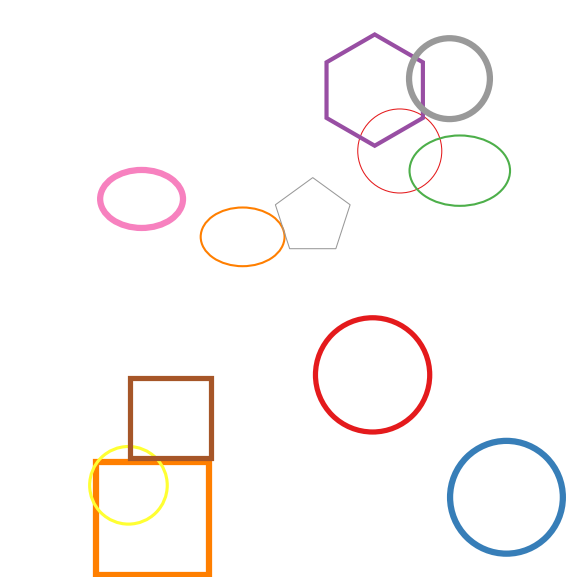[{"shape": "circle", "thickness": 2.5, "radius": 0.49, "center": [0.645, 0.35]}, {"shape": "circle", "thickness": 0.5, "radius": 0.36, "center": [0.692, 0.738]}, {"shape": "circle", "thickness": 3, "radius": 0.49, "center": [0.877, 0.138]}, {"shape": "oval", "thickness": 1, "radius": 0.44, "center": [0.796, 0.704]}, {"shape": "hexagon", "thickness": 2, "radius": 0.48, "center": [0.649, 0.843]}, {"shape": "oval", "thickness": 1, "radius": 0.36, "center": [0.42, 0.589]}, {"shape": "square", "thickness": 3, "radius": 0.49, "center": [0.264, 0.101]}, {"shape": "circle", "thickness": 1.5, "radius": 0.34, "center": [0.222, 0.159]}, {"shape": "square", "thickness": 2.5, "radius": 0.35, "center": [0.295, 0.275]}, {"shape": "oval", "thickness": 3, "radius": 0.36, "center": [0.245, 0.655]}, {"shape": "pentagon", "thickness": 0.5, "radius": 0.34, "center": [0.542, 0.624]}, {"shape": "circle", "thickness": 3, "radius": 0.35, "center": [0.778, 0.863]}]